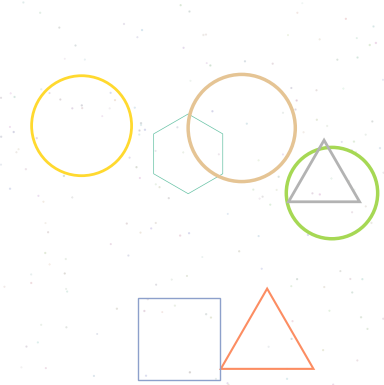[{"shape": "hexagon", "thickness": 0.5, "radius": 0.52, "center": [0.489, 0.6]}, {"shape": "triangle", "thickness": 1.5, "radius": 0.69, "center": [0.694, 0.111]}, {"shape": "square", "thickness": 1, "radius": 0.53, "center": [0.465, 0.119]}, {"shape": "circle", "thickness": 2.5, "radius": 0.59, "center": [0.862, 0.499]}, {"shape": "circle", "thickness": 2, "radius": 0.65, "center": [0.212, 0.673]}, {"shape": "circle", "thickness": 2.5, "radius": 0.7, "center": [0.628, 0.668]}, {"shape": "triangle", "thickness": 2, "radius": 0.53, "center": [0.842, 0.529]}]